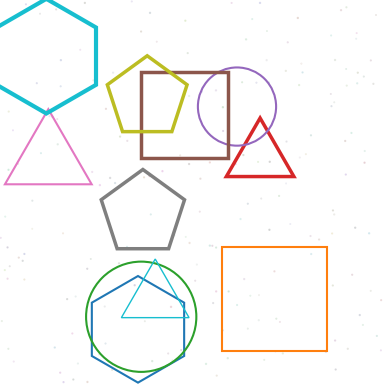[{"shape": "hexagon", "thickness": 1.5, "radius": 0.69, "center": [0.358, 0.145]}, {"shape": "square", "thickness": 1.5, "radius": 0.68, "center": [0.713, 0.223]}, {"shape": "circle", "thickness": 1.5, "radius": 0.72, "center": [0.367, 0.177]}, {"shape": "triangle", "thickness": 2.5, "radius": 0.51, "center": [0.676, 0.592]}, {"shape": "circle", "thickness": 1.5, "radius": 0.51, "center": [0.616, 0.723]}, {"shape": "square", "thickness": 2.5, "radius": 0.56, "center": [0.479, 0.702]}, {"shape": "triangle", "thickness": 1.5, "radius": 0.65, "center": [0.125, 0.586]}, {"shape": "pentagon", "thickness": 2.5, "radius": 0.57, "center": [0.371, 0.446]}, {"shape": "pentagon", "thickness": 2.5, "radius": 0.54, "center": [0.382, 0.746]}, {"shape": "hexagon", "thickness": 3, "radius": 0.74, "center": [0.12, 0.854]}, {"shape": "triangle", "thickness": 1, "radius": 0.51, "center": [0.403, 0.226]}]